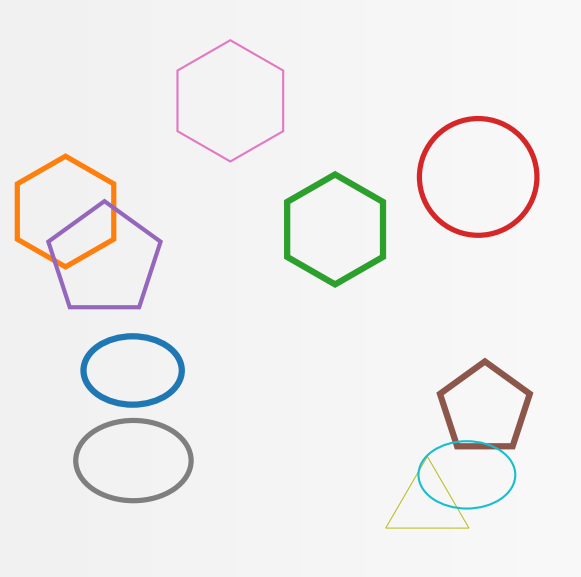[{"shape": "oval", "thickness": 3, "radius": 0.42, "center": [0.228, 0.358]}, {"shape": "hexagon", "thickness": 2.5, "radius": 0.48, "center": [0.113, 0.633]}, {"shape": "hexagon", "thickness": 3, "radius": 0.48, "center": [0.576, 0.602]}, {"shape": "circle", "thickness": 2.5, "radius": 0.51, "center": [0.823, 0.693]}, {"shape": "pentagon", "thickness": 2, "radius": 0.51, "center": [0.18, 0.549]}, {"shape": "pentagon", "thickness": 3, "radius": 0.41, "center": [0.834, 0.292]}, {"shape": "hexagon", "thickness": 1, "radius": 0.53, "center": [0.396, 0.824]}, {"shape": "oval", "thickness": 2.5, "radius": 0.5, "center": [0.23, 0.202]}, {"shape": "triangle", "thickness": 0.5, "radius": 0.41, "center": [0.735, 0.126]}, {"shape": "oval", "thickness": 1, "radius": 0.42, "center": [0.803, 0.177]}]